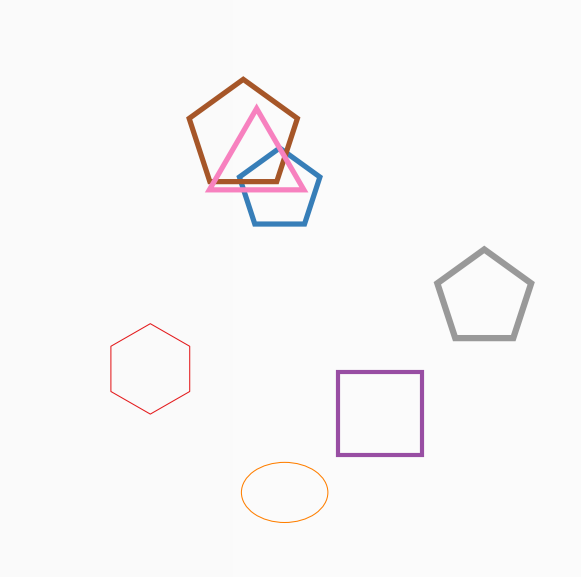[{"shape": "hexagon", "thickness": 0.5, "radius": 0.39, "center": [0.259, 0.36]}, {"shape": "pentagon", "thickness": 2.5, "radius": 0.36, "center": [0.481, 0.67]}, {"shape": "square", "thickness": 2, "radius": 0.36, "center": [0.654, 0.283]}, {"shape": "oval", "thickness": 0.5, "radius": 0.37, "center": [0.49, 0.146]}, {"shape": "pentagon", "thickness": 2.5, "radius": 0.49, "center": [0.419, 0.764]}, {"shape": "triangle", "thickness": 2.5, "radius": 0.47, "center": [0.441, 0.717]}, {"shape": "pentagon", "thickness": 3, "radius": 0.42, "center": [0.833, 0.482]}]